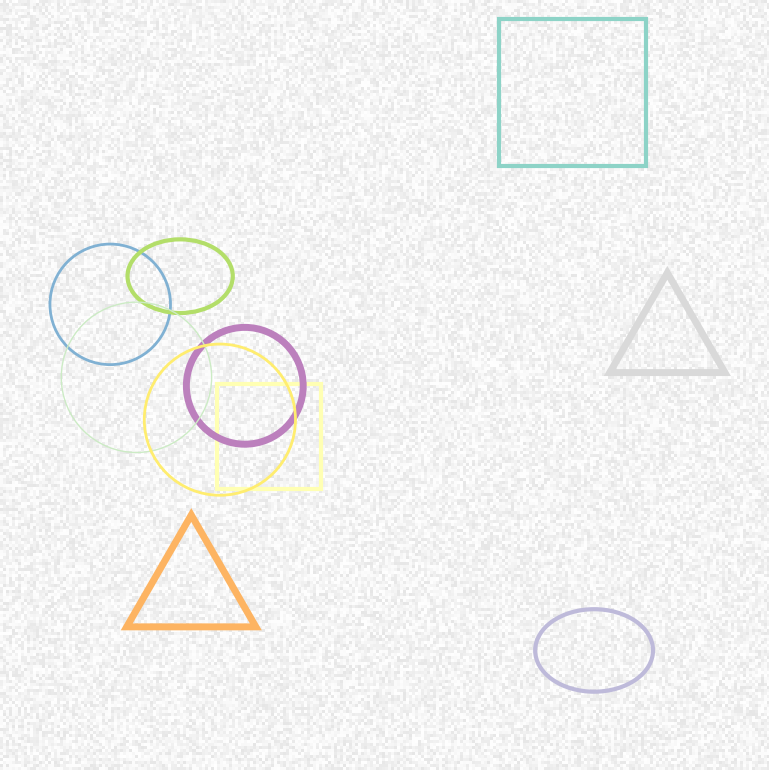[{"shape": "square", "thickness": 1.5, "radius": 0.48, "center": [0.743, 0.88]}, {"shape": "square", "thickness": 1.5, "radius": 0.34, "center": [0.349, 0.433]}, {"shape": "oval", "thickness": 1.5, "radius": 0.38, "center": [0.772, 0.155]}, {"shape": "circle", "thickness": 1, "radius": 0.39, "center": [0.143, 0.605]}, {"shape": "triangle", "thickness": 2.5, "radius": 0.48, "center": [0.248, 0.234]}, {"shape": "oval", "thickness": 1.5, "radius": 0.34, "center": [0.234, 0.641]}, {"shape": "triangle", "thickness": 2.5, "radius": 0.43, "center": [0.867, 0.559]}, {"shape": "circle", "thickness": 2.5, "radius": 0.38, "center": [0.318, 0.499]}, {"shape": "circle", "thickness": 0.5, "radius": 0.49, "center": [0.177, 0.51]}, {"shape": "circle", "thickness": 1, "radius": 0.49, "center": [0.286, 0.455]}]